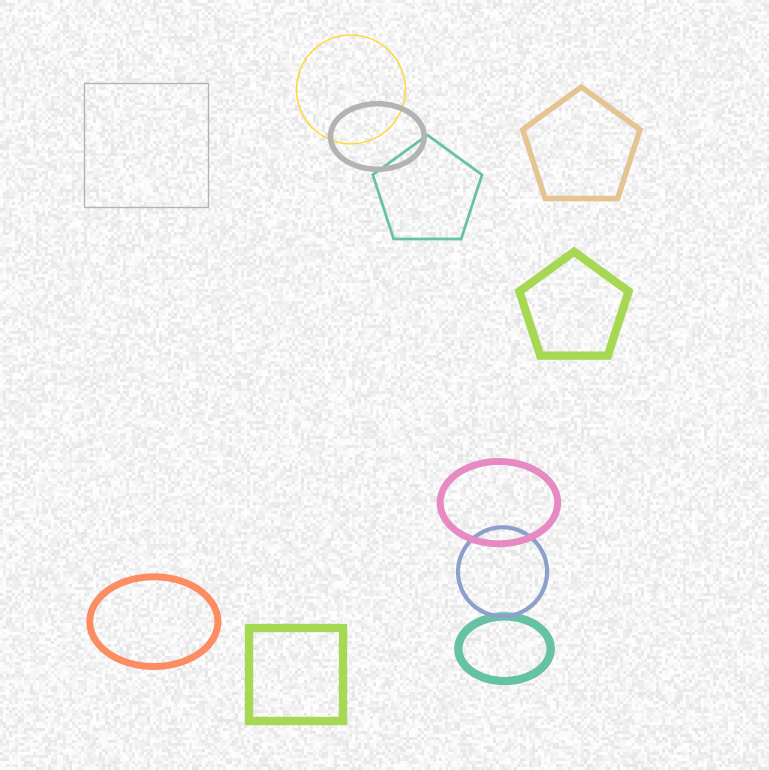[{"shape": "oval", "thickness": 3, "radius": 0.3, "center": [0.655, 0.157]}, {"shape": "pentagon", "thickness": 1, "radius": 0.37, "center": [0.555, 0.75]}, {"shape": "oval", "thickness": 2.5, "radius": 0.42, "center": [0.2, 0.193]}, {"shape": "circle", "thickness": 1.5, "radius": 0.29, "center": [0.653, 0.257]}, {"shape": "oval", "thickness": 2.5, "radius": 0.38, "center": [0.648, 0.347]}, {"shape": "square", "thickness": 3, "radius": 0.3, "center": [0.385, 0.124]}, {"shape": "pentagon", "thickness": 3, "radius": 0.37, "center": [0.745, 0.598]}, {"shape": "circle", "thickness": 0.5, "radius": 0.35, "center": [0.456, 0.884]}, {"shape": "pentagon", "thickness": 2, "radius": 0.4, "center": [0.755, 0.807]}, {"shape": "square", "thickness": 0.5, "radius": 0.4, "center": [0.19, 0.812]}, {"shape": "oval", "thickness": 2, "radius": 0.3, "center": [0.49, 0.823]}]